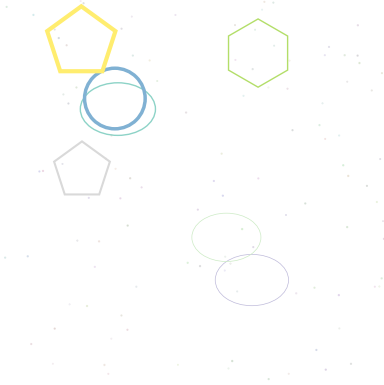[{"shape": "oval", "thickness": 1, "radius": 0.49, "center": [0.306, 0.717]}, {"shape": "oval", "thickness": 0.5, "radius": 0.48, "center": [0.654, 0.273]}, {"shape": "circle", "thickness": 2.5, "radius": 0.39, "center": [0.298, 0.744]}, {"shape": "hexagon", "thickness": 1, "radius": 0.44, "center": [0.67, 0.862]}, {"shape": "pentagon", "thickness": 1.5, "radius": 0.38, "center": [0.213, 0.557]}, {"shape": "oval", "thickness": 0.5, "radius": 0.45, "center": [0.588, 0.384]}, {"shape": "pentagon", "thickness": 3, "radius": 0.47, "center": [0.211, 0.89]}]